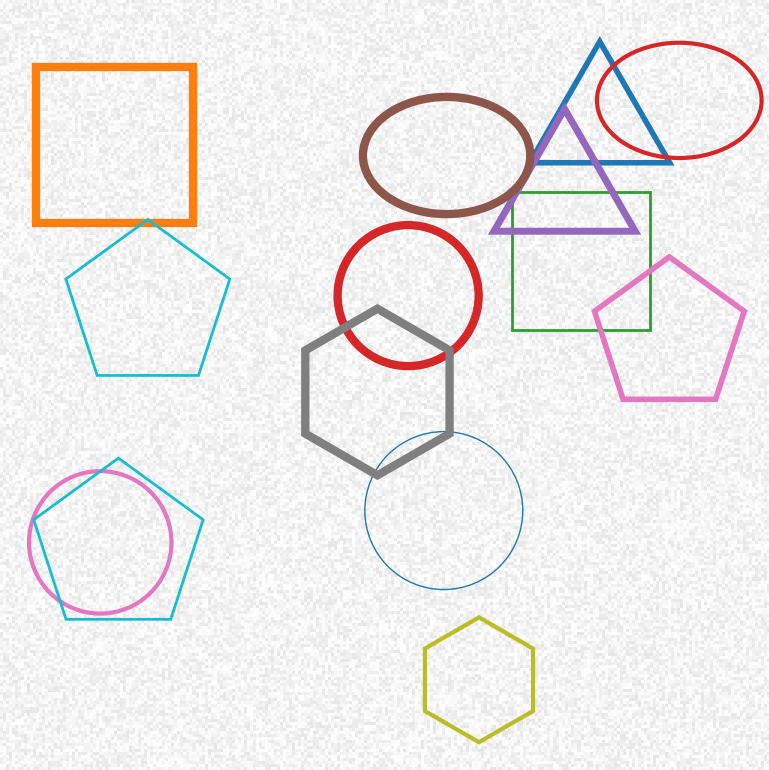[{"shape": "circle", "thickness": 0.5, "radius": 0.51, "center": [0.576, 0.337]}, {"shape": "triangle", "thickness": 2, "radius": 0.52, "center": [0.779, 0.841]}, {"shape": "square", "thickness": 3, "radius": 0.51, "center": [0.149, 0.812]}, {"shape": "square", "thickness": 1, "radius": 0.45, "center": [0.754, 0.661]}, {"shape": "circle", "thickness": 3, "radius": 0.46, "center": [0.53, 0.616]}, {"shape": "oval", "thickness": 1.5, "radius": 0.53, "center": [0.882, 0.87]}, {"shape": "triangle", "thickness": 2.5, "radius": 0.53, "center": [0.733, 0.753]}, {"shape": "oval", "thickness": 3, "radius": 0.54, "center": [0.58, 0.798]}, {"shape": "pentagon", "thickness": 2, "radius": 0.51, "center": [0.869, 0.564]}, {"shape": "circle", "thickness": 1.5, "radius": 0.46, "center": [0.13, 0.296]}, {"shape": "hexagon", "thickness": 3, "radius": 0.54, "center": [0.49, 0.491]}, {"shape": "hexagon", "thickness": 1.5, "radius": 0.41, "center": [0.622, 0.117]}, {"shape": "pentagon", "thickness": 1, "radius": 0.58, "center": [0.154, 0.289]}, {"shape": "pentagon", "thickness": 1, "radius": 0.56, "center": [0.192, 0.603]}]